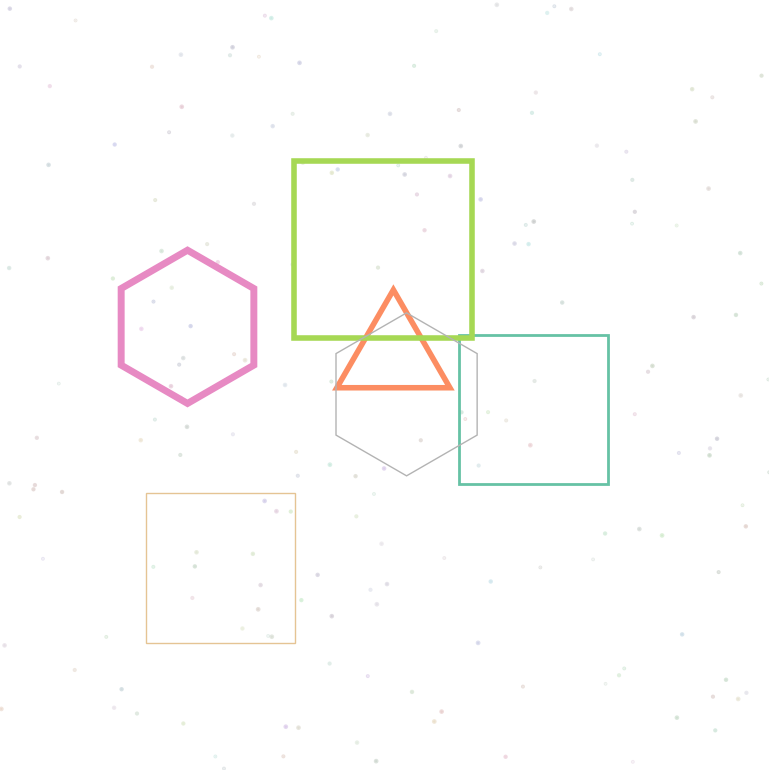[{"shape": "square", "thickness": 1, "radius": 0.48, "center": [0.693, 0.468]}, {"shape": "triangle", "thickness": 2, "radius": 0.42, "center": [0.511, 0.539]}, {"shape": "hexagon", "thickness": 2.5, "radius": 0.5, "center": [0.244, 0.576]}, {"shape": "square", "thickness": 2, "radius": 0.58, "center": [0.497, 0.676]}, {"shape": "square", "thickness": 0.5, "radius": 0.49, "center": [0.286, 0.262]}, {"shape": "hexagon", "thickness": 0.5, "radius": 0.53, "center": [0.528, 0.488]}]